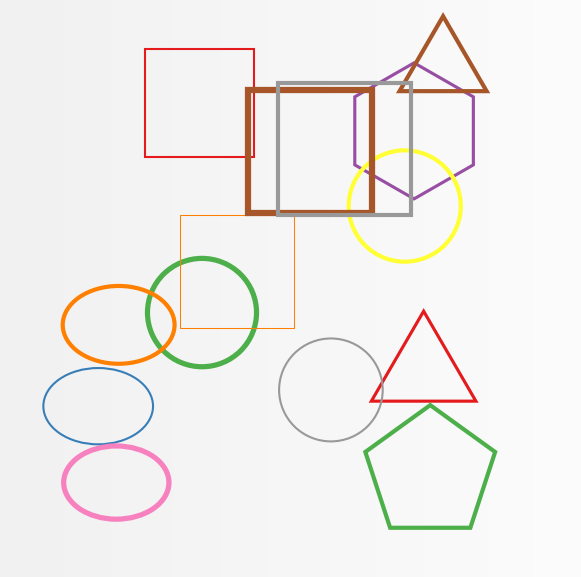[{"shape": "square", "thickness": 1, "radius": 0.47, "center": [0.344, 0.821]}, {"shape": "triangle", "thickness": 1.5, "radius": 0.52, "center": [0.729, 0.356]}, {"shape": "oval", "thickness": 1, "radius": 0.47, "center": [0.169, 0.296]}, {"shape": "pentagon", "thickness": 2, "radius": 0.59, "center": [0.74, 0.18]}, {"shape": "circle", "thickness": 2.5, "radius": 0.47, "center": [0.348, 0.458]}, {"shape": "hexagon", "thickness": 1.5, "radius": 0.59, "center": [0.712, 0.773]}, {"shape": "oval", "thickness": 2, "radius": 0.48, "center": [0.204, 0.437]}, {"shape": "square", "thickness": 0.5, "radius": 0.49, "center": [0.408, 0.529]}, {"shape": "circle", "thickness": 2, "radius": 0.48, "center": [0.696, 0.642]}, {"shape": "triangle", "thickness": 2, "radius": 0.43, "center": [0.762, 0.885]}, {"shape": "square", "thickness": 3, "radius": 0.53, "center": [0.533, 0.738]}, {"shape": "oval", "thickness": 2.5, "radius": 0.45, "center": [0.2, 0.164]}, {"shape": "circle", "thickness": 1, "radius": 0.45, "center": [0.569, 0.324]}, {"shape": "square", "thickness": 2, "radius": 0.57, "center": [0.592, 0.741]}]